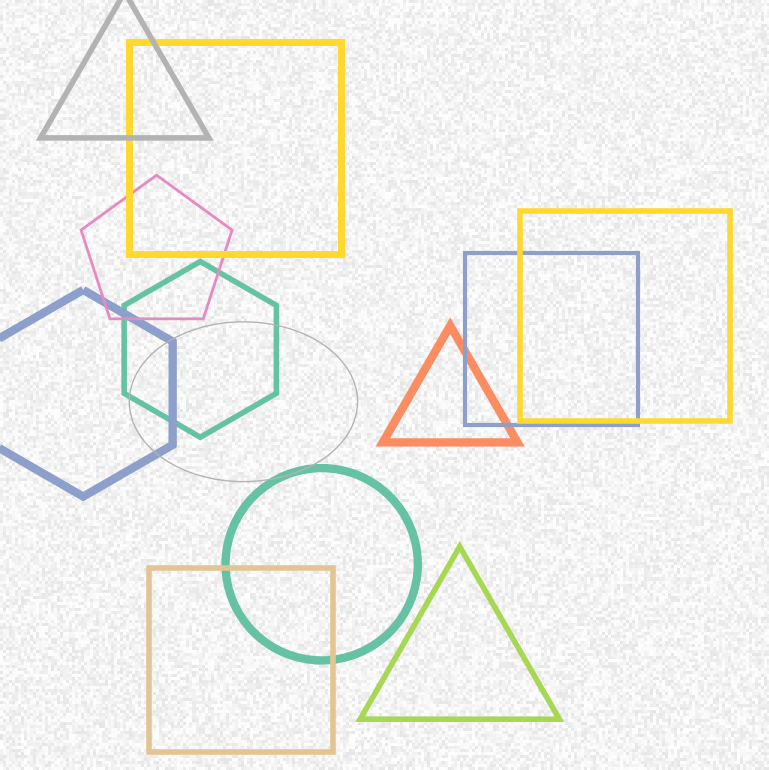[{"shape": "circle", "thickness": 3, "radius": 0.62, "center": [0.418, 0.267]}, {"shape": "hexagon", "thickness": 2, "radius": 0.57, "center": [0.26, 0.546]}, {"shape": "triangle", "thickness": 3, "radius": 0.51, "center": [0.585, 0.476]}, {"shape": "hexagon", "thickness": 3, "radius": 0.67, "center": [0.108, 0.489]}, {"shape": "square", "thickness": 1.5, "radius": 0.56, "center": [0.717, 0.56]}, {"shape": "pentagon", "thickness": 1, "radius": 0.52, "center": [0.203, 0.669]}, {"shape": "triangle", "thickness": 2, "radius": 0.75, "center": [0.597, 0.141]}, {"shape": "square", "thickness": 2.5, "radius": 0.69, "center": [0.305, 0.808]}, {"shape": "square", "thickness": 2, "radius": 0.68, "center": [0.811, 0.59]}, {"shape": "square", "thickness": 2, "radius": 0.6, "center": [0.313, 0.143]}, {"shape": "triangle", "thickness": 2, "radius": 0.63, "center": [0.162, 0.884]}, {"shape": "oval", "thickness": 0.5, "radius": 0.74, "center": [0.316, 0.478]}]